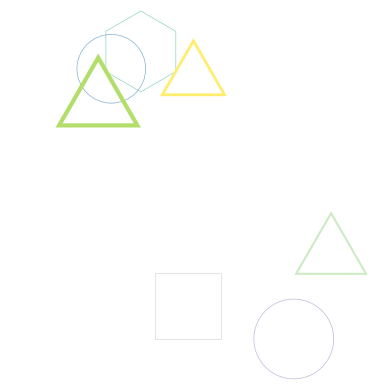[{"shape": "hexagon", "thickness": 0.5, "radius": 0.52, "center": [0.366, 0.866]}, {"shape": "circle", "thickness": 0.5, "radius": 0.52, "center": [0.763, 0.12]}, {"shape": "circle", "thickness": 0.5, "radius": 0.45, "center": [0.289, 0.821]}, {"shape": "triangle", "thickness": 3, "radius": 0.59, "center": [0.255, 0.733]}, {"shape": "square", "thickness": 0.5, "radius": 0.43, "center": [0.488, 0.204]}, {"shape": "triangle", "thickness": 1.5, "radius": 0.52, "center": [0.86, 0.341]}, {"shape": "triangle", "thickness": 2, "radius": 0.47, "center": [0.502, 0.8]}]